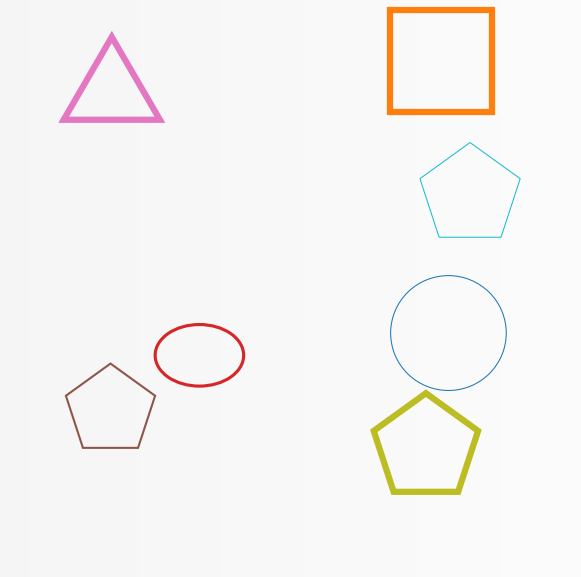[{"shape": "circle", "thickness": 0.5, "radius": 0.5, "center": [0.772, 0.422]}, {"shape": "square", "thickness": 3, "radius": 0.44, "center": [0.758, 0.894]}, {"shape": "oval", "thickness": 1.5, "radius": 0.38, "center": [0.343, 0.384]}, {"shape": "pentagon", "thickness": 1, "radius": 0.4, "center": [0.19, 0.289]}, {"shape": "triangle", "thickness": 3, "radius": 0.48, "center": [0.192, 0.84]}, {"shape": "pentagon", "thickness": 3, "radius": 0.47, "center": [0.733, 0.224]}, {"shape": "pentagon", "thickness": 0.5, "radius": 0.45, "center": [0.809, 0.662]}]